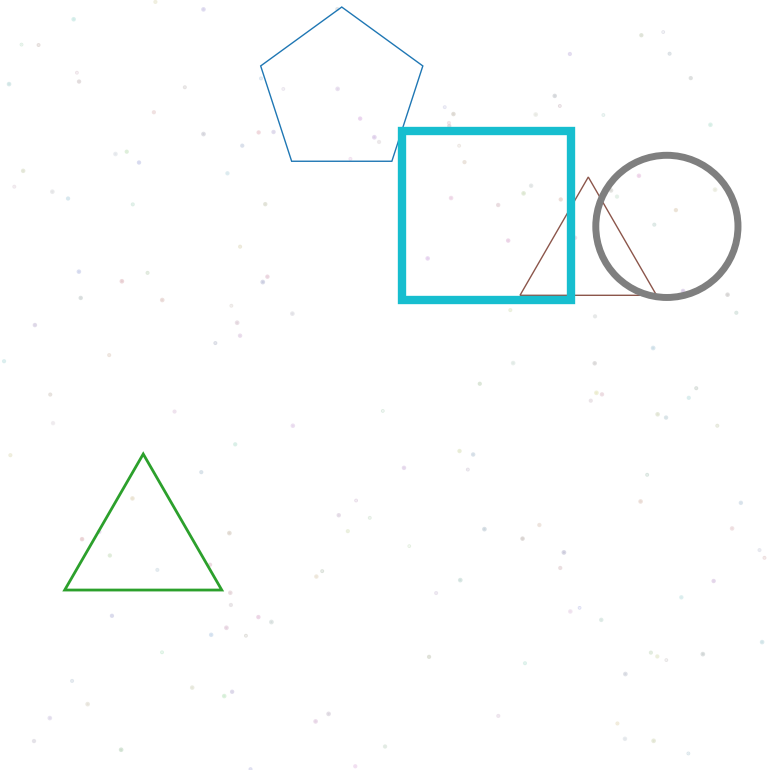[{"shape": "pentagon", "thickness": 0.5, "radius": 0.55, "center": [0.444, 0.88]}, {"shape": "triangle", "thickness": 1, "radius": 0.59, "center": [0.186, 0.293]}, {"shape": "triangle", "thickness": 0.5, "radius": 0.51, "center": [0.764, 0.668]}, {"shape": "circle", "thickness": 2.5, "radius": 0.46, "center": [0.866, 0.706]}, {"shape": "square", "thickness": 3, "radius": 0.55, "center": [0.632, 0.72]}]